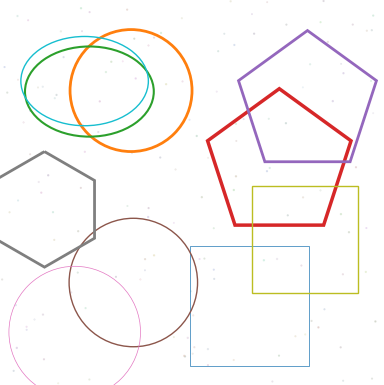[{"shape": "square", "thickness": 0.5, "radius": 0.78, "center": [0.648, 0.206]}, {"shape": "circle", "thickness": 2, "radius": 0.79, "center": [0.34, 0.765]}, {"shape": "oval", "thickness": 1.5, "radius": 0.84, "center": [0.232, 0.762]}, {"shape": "pentagon", "thickness": 2.5, "radius": 0.98, "center": [0.725, 0.574]}, {"shape": "pentagon", "thickness": 2, "radius": 0.94, "center": [0.799, 0.732]}, {"shape": "circle", "thickness": 1, "radius": 0.83, "center": [0.346, 0.266]}, {"shape": "circle", "thickness": 0.5, "radius": 0.85, "center": [0.194, 0.137]}, {"shape": "hexagon", "thickness": 2, "radius": 0.75, "center": [0.116, 0.456]}, {"shape": "square", "thickness": 1, "radius": 0.69, "center": [0.793, 0.378]}, {"shape": "oval", "thickness": 1, "radius": 0.83, "center": [0.22, 0.789]}]